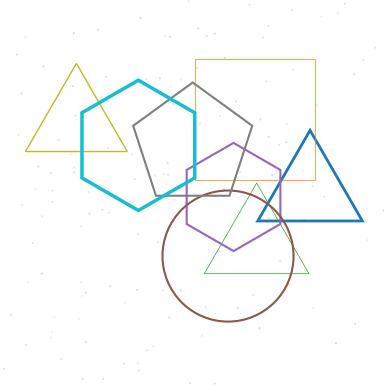[{"shape": "triangle", "thickness": 2, "radius": 0.78, "center": [0.805, 0.504]}, {"shape": "square", "thickness": 0.5, "radius": 0.78, "center": [0.663, 0.69]}, {"shape": "triangle", "thickness": 0.5, "radius": 0.78, "center": [0.667, 0.368]}, {"shape": "hexagon", "thickness": 1.5, "radius": 0.7, "center": [0.607, 0.488]}, {"shape": "circle", "thickness": 1.5, "radius": 0.85, "center": [0.592, 0.335]}, {"shape": "pentagon", "thickness": 1.5, "radius": 0.81, "center": [0.501, 0.623]}, {"shape": "triangle", "thickness": 1, "radius": 0.76, "center": [0.198, 0.683]}, {"shape": "hexagon", "thickness": 2.5, "radius": 0.85, "center": [0.359, 0.622]}]